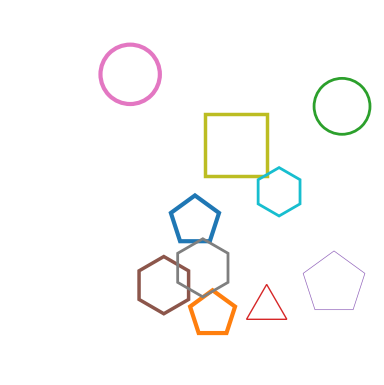[{"shape": "pentagon", "thickness": 3, "radius": 0.33, "center": [0.506, 0.427]}, {"shape": "pentagon", "thickness": 3, "radius": 0.31, "center": [0.552, 0.185]}, {"shape": "circle", "thickness": 2, "radius": 0.36, "center": [0.888, 0.724]}, {"shape": "triangle", "thickness": 1, "radius": 0.3, "center": [0.693, 0.201]}, {"shape": "pentagon", "thickness": 0.5, "radius": 0.42, "center": [0.868, 0.264]}, {"shape": "hexagon", "thickness": 2.5, "radius": 0.37, "center": [0.426, 0.259]}, {"shape": "circle", "thickness": 3, "radius": 0.39, "center": [0.338, 0.807]}, {"shape": "hexagon", "thickness": 2, "radius": 0.38, "center": [0.527, 0.304]}, {"shape": "square", "thickness": 2.5, "radius": 0.4, "center": [0.613, 0.622]}, {"shape": "hexagon", "thickness": 2, "radius": 0.31, "center": [0.725, 0.502]}]